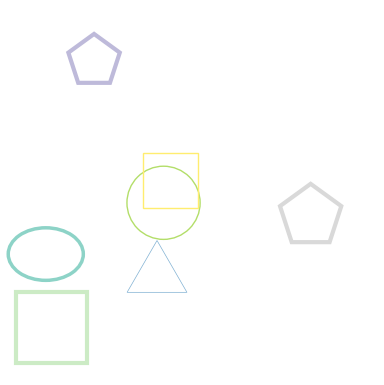[{"shape": "oval", "thickness": 2.5, "radius": 0.49, "center": [0.119, 0.34]}, {"shape": "pentagon", "thickness": 3, "radius": 0.35, "center": [0.244, 0.842]}, {"shape": "triangle", "thickness": 0.5, "radius": 0.45, "center": [0.408, 0.286]}, {"shape": "circle", "thickness": 1, "radius": 0.48, "center": [0.425, 0.473]}, {"shape": "pentagon", "thickness": 3, "radius": 0.42, "center": [0.807, 0.439]}, {"shape": "square", "thickness": 3, "radius": 0.46, "center": [0.133, 0.15]}, {"shape": "square", "thickness": 1, "radius": 0.36, "center": [0.444, 0.532]}]